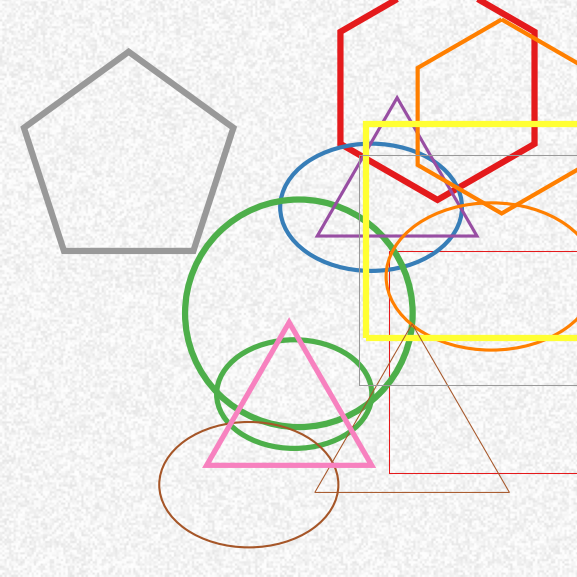[{"shape": "square", "thickness": 0.5, "radius": 0.96, "center": [0.866, 0.373]}, {"shape": "hexagon", "thickness": 3, "radius": 0.97, "center": [0.758, 0.847]}, {"shape": "oval", "thickness": 2, "radius": 0.79, "center": [0.643, 0.64]}, {"shape": "oval", "thickness": 2.5, "radius": 0.67, "center": [0.509, 0.317]}, {"shape": "circle", "thickness": 3, "radius": 0.99, "center": [0.517, 0.457]}, {"shape": "triangle", "thickness": 1.5, "radius": 0.8, "center": [0.688, 0.67]}, {"shape": "oval", "thickness": 1.5, "radius": 0.91, "center": [0.851, 0.52]}, {"shape": "hexagon", "thickness": 2, "radius": 0.84, "center": [0.869, 0.798]}, {"shape": "square", "thickness": 3, "radius": 0.93, "center": [0.819, 0.6]}, {"shape": "triangle", "thickness": 0.5, "radius": 0.97, "center": [0.714, 0.244]}, {"shape": "oval", "thickness": 1, "radius": 0.78, "center": [0.431, 0.16]}, {"shape": "triangle", "thickness": 2.5, "radius": 0.83, "center": [0.501, 0.276]}, {"shape": "square", "thickness": 0.5, "radius": 1.0, "center": [0.821, 0.532]}, {"shape": "pentagon", "thickness": 3, "radius": 0.95, "center": [0.223, 0.719]}]